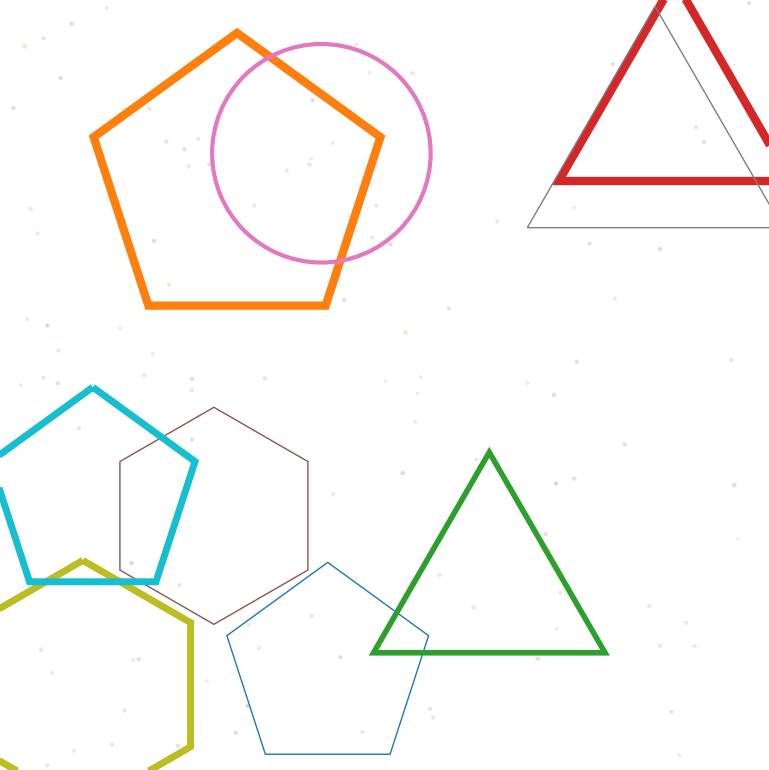[{"shape": "pentagon", "thickness": 0.5, "radius": 0.69, "center": [0.426, 0.132]}, {"shape": "pentagon", "thickness": 3, "radius": 0.98, "center": [0.308, 0.761]}, {"shape": "triangle", "thickness": 2, "radius": 0.87, "center": [0.635, 0.239]}, {"shape": "triangle", "thickness": 3, "radius": 0.87, "center": [0.876, 0.852]}, {"shape": "hexagon", "thickness": 0.5, "radius": 0.7, "center": [0.278, 0.33]}, {"shape": "circle", "thickness": 1.5, "radius": 0.71, "center": [0.417, 0.801]}, {"shape": "triangle", "thickness": 0.5, "radius": 0.96, "center": [0.851, 0.8]}, {"shape": "hexagon", "thickness": 2.5, "radius": 0.81, "center": [0.108, 0.111]}, {"shape": "pentagon", "thickness": 2.5, "radius": 0.7, "center": [0.12, 0.357]}]